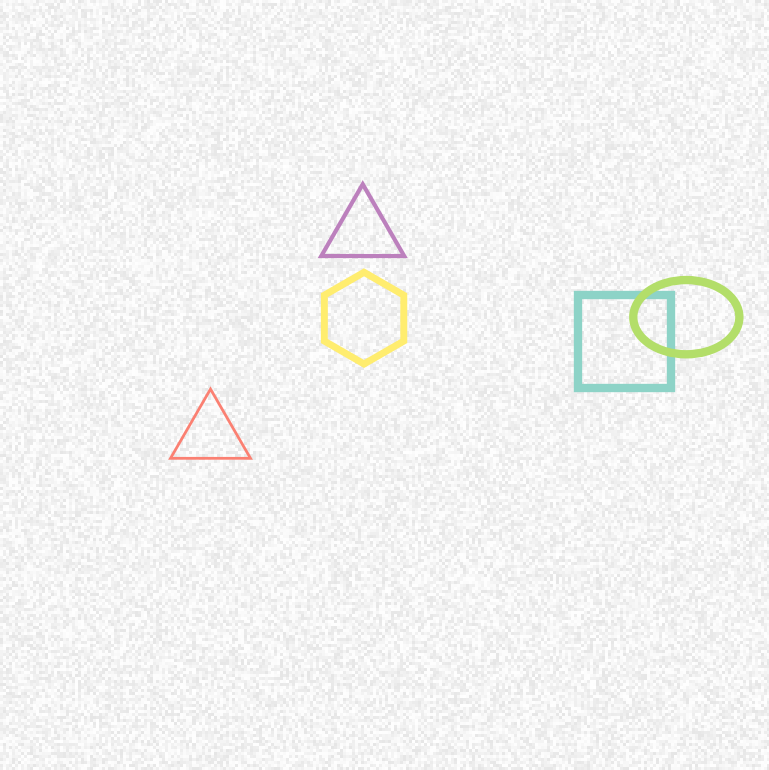[{"shape": "square", "thickness": 3, "radius": 0.3, "center": [0.811, 0.556]}, {"shape": "triangle", "thickness": 1, "radius": 0.3, "center": [0.273, 0.435]}, {"shape": "oval", "thickness": 3, "radius": 0.34, "center": [0.891, 0.588]}, {"shape": "triangle", "thickness": 1.5, "radius": 0.31, "center": [0.471, 0.699]}, {"shape": "hexagon", "thickness": 2.5, "radius": 0.3, "center": [0.473, 0.587]}]